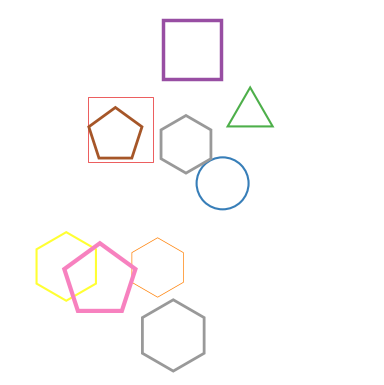[{"shape": "square", "thickness": 0.5, "radius": 0.42, "center": [0.313, 0.664]}, {"shape": "circle", "thickness": 1.5, "radius": 0.34, "center": [0.578, 0.524]}, {"shape": "triangle", "thickness": 1.5, "radius": 0.34, "center": [0.65, 0.705]}, {"shape": "square", "thickness": 2.5, "radius": 0.38, "center": [0.499, 0.871]}, {"shape": "hexagon", "thickness": 0.5, "radius": 0.39, "center": [0.409, 0.305]}, {"shape": "hexagon", "thickness": 1.5, "radius": 0.45, "center": [0.172, 0.308]}, {"shape": "pentagon", "thickness": 2, "radius": 0.36, "center": [0.3, 0.648]}, {"shape": "pentagon", "thickness": 3, "radius": 0.49, "center": [0.259, 0.271]}, {"shape": "hexagon", "thickness": 2, "radius": 0.46, "center": [0.45, 0.129]}, {"shape": "hexagon", "thickness": 2, "radius": 0.37, "center": [0.483, 0.625]}]